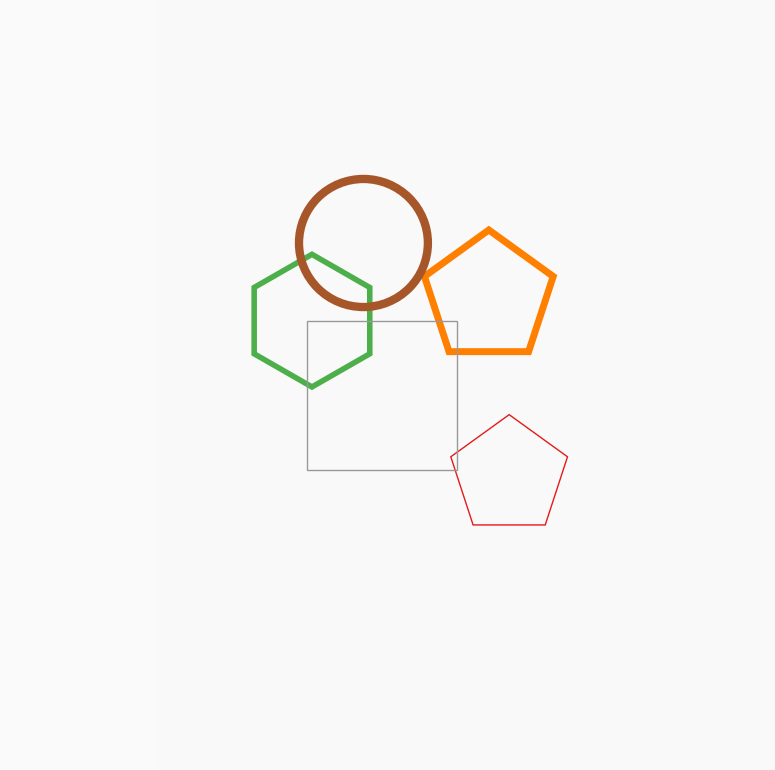[{"shape": "pentagon", "thickness": 0.5, "radius": 0.4, "center": [0.657, 0.382]}, {"shape": "hexagon", "thickness": 2, "radius": 0.43, "center": [0.403, 0.584]}, {"shape": "pentagon", "thickness": 2.5, "radius": 0.44, "center": [0.631, 0.614]}, {"shape": "circle", "thickness": 3, "radius": 0.42, "center": [0.469, 0.684]}, {"shape": "square", "thickness": 0.5, "radius": 0.48, "center": [0.493, 0.487]}]